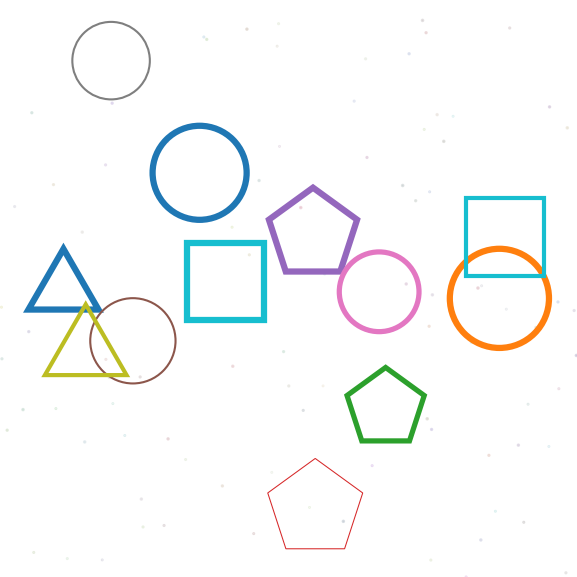[{"shape": "circle", "thickness": 3, "radius": 0.41, "center": [0.346, 0.7]}, {"shape": "triangle", "thickness": 3, "radius": 0.35, "center": [0.11, 0.498]}, {"shape": "circle", "thickness": 3, "radius": 0.43, "center": [0.865, 0.482]}, {"shape": "pentagon", "thickness": 2.5, "radius": 0.35, "center": [0.668, 0.293]}, {"shape": "pentagon", "thickness": 0.5, "radius": 0.43, "center": [0.546, 0.119]}, {"shape": "pentagon", "thickness": 3, "radius": 0.4, "center": [0.542, 0.594]}, {"shape": "circle", "thickness": 1, "radius": 0.37, "center": [0.23, 0.409]}, {"shape": "circle", "thickness": 2.5, "radius": 0.35, "center": [0.657, 0.494]}, {"shape": "circle", "thickness": 1, "radius": 0.34, "center": [0.192, 0.894]}, {"shape": "triangle", "thickness": 2, "radius": 0.41, "center": [0.148, 0.39]}, {"shape": "square", "thickness": 2, "radius": 0.34, "center": [0.874, 0.589]}, {"shape": "square", "thickness": 3, "radius": 0.33, "center": [0.39, 0.511]}]